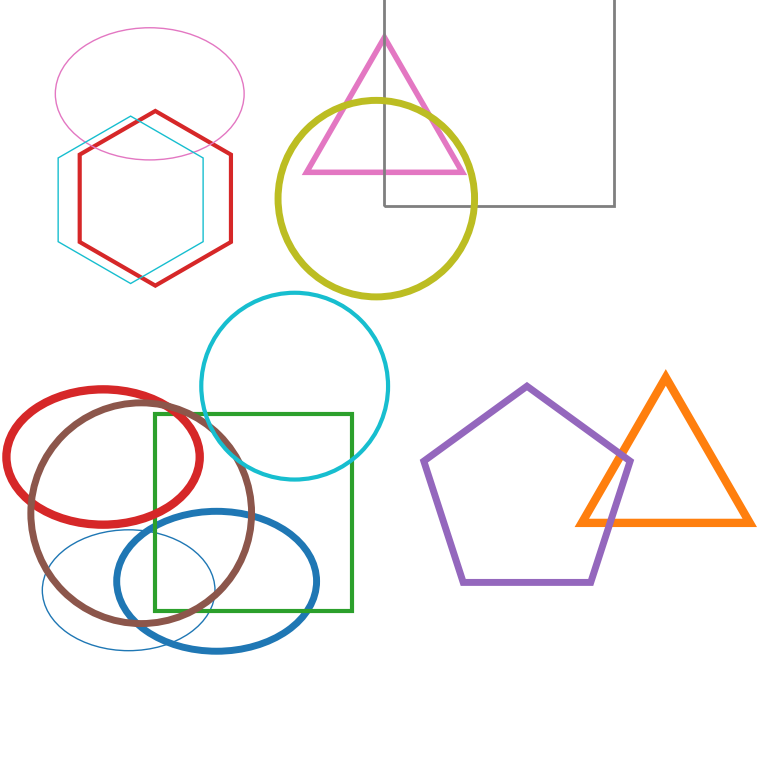[{"shape": "oval", "thickness": 2.5, "radius": 0.65, "center": [0.281, 0.245]}, {"shape": "oval", "thickness": 0.5, "radius": 0.56, "center": [0.167, 0.233]}, {"shape": "triangle", "thickness": 3, "radius": 0.63, "center": [0.865, 0.384]}, {"shape": "square", "thickness": 1.5, "radius": 0.64, "center": [0.329, 0.334]}, {"shape": "oval", "thickness": 3, "radius": 0.63, "center": [0.134, 0.406]}, {"shape": "hexagon", "thickness": 1.5, "radius": 0.57, "center": [0.202, 0.742]}, {"shape": "pentagon", "thickness": 2.5, "radius": 0.7, "center": [0.684, 0.358]}, {"shape": "circle", "thickness": 2.5, "radius": 0.72, "center": [0.183, 0.333]}, {"shape": "triangle", "thickness": 2, "radius": 0.58, "center": [0.499, 0.835]}, {"shape": "oval", "thickness": 0.5, "radius": 0.61, "center": [0.194, 0.878]}, {"shape": "square", "thickness": 1, "radius": 0.74, "center": [0.648, 0.881]}, {"shape": "circle", "thickness": 2.5, "radius": 0.64, "center": [0.489, 0.742]}, {"shape": "circle", "thickness": 1.5, "radius": 0.61, "center": [0.383, 0.499]}, {"shape": "hexagon", "thickness": 0.5, "radius": 0.54, "center": [0.17, 0.741]}]